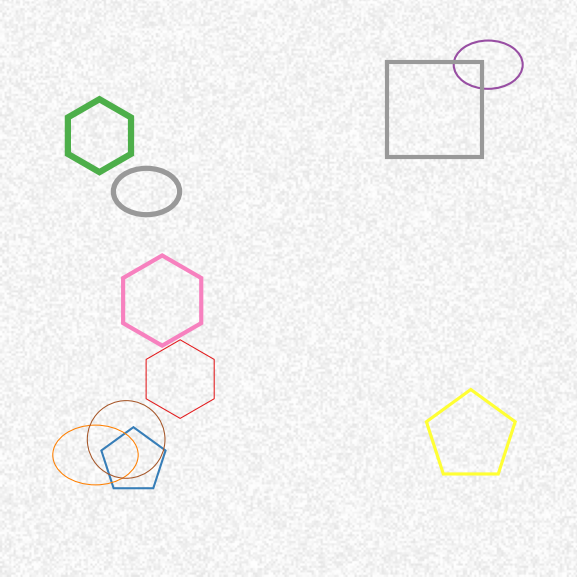[{"shape": "hexagon", "thickness": 0.5, "radius": 0.34, "center": [0.312, 0.343]}, {"shape": "pentagon", "thickness": 1, "radius": 0.29, "center": [0.231, 0.201]}, {"shape": "hexagon", "thickness": 3, "radius": 0.32, "center": [0.172, 0.764]}, {"shape": "oval", "thickness": 1, "radius": 0.3, "center": [0.845, 0.887]}, {"shape": "oval", "thickness": 0.5, "radius": 0.37, "center": [0.165, 0.211]}, {"shape": "pentagon", "thickness": 1.5, "radius": 0.4, "center": [0.815, 0.244]}, {"shape": "circle", "thickness": 0.5, "radius": 0.34, "center": [0.218, 0.238]}, {"shape": "hexagon", "thickness": 2, "radius": 0.39, "center": [0.281, 0.479]}, {"shape": "oval", "thickness": 2.5, "radius": 0.29, "center": [0.254, 0.668]}, {"shape": "square", "thickness": 2, "radius": 0.41, "center": [0.752, 0.81]}]